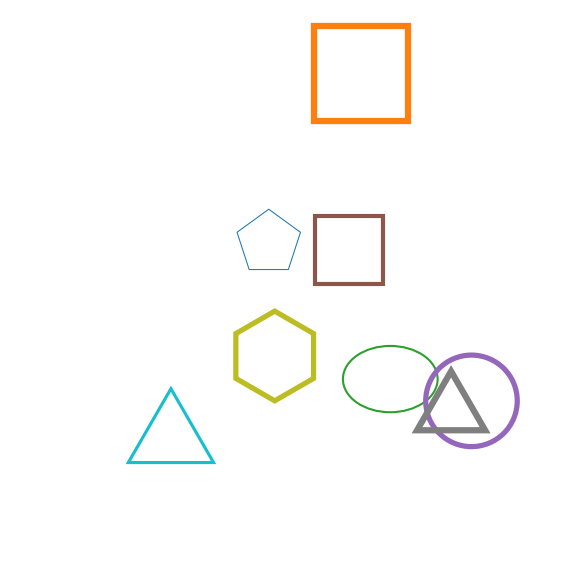[{"shape": "pentagon", "thickness": 0.5, "radius": 0.29, "center": [0.465, 0.579]}, {"shape": "square", "thickness": 3, "radius": 0.41, "center": [0.625, 0.872]}, {"shape": "oval", "thickness": 1, "radius": 0.41, "center": [0.676, 0.343]}, {"shape": "circle", "thickness": 2.5, "radius": 0.4, "center": [0.816, 0.305]}, {"shape": "square", "thickness": 2, "radius": 0.29, "center": [0.605, 0.565]}, {"shape": "triangle", "thickness": 3, "radius": 0.34, "center": [0.781, 0.288]}, {"shape": "hexagon", "thickness": 2.5, "radius": 0.39, "center": [0.476, 0.383]}, {"shape": "triangle", "thickness": 1.5, "radius": 0.43, "center": [0.296, 0.241]}]